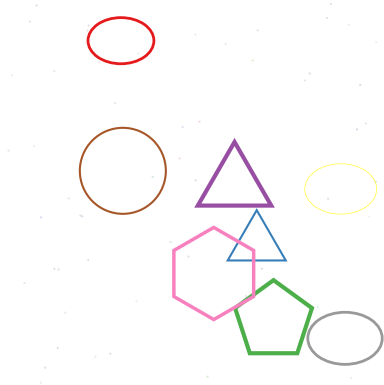[{"shape": "oval", "thickness": 2, "radius": 0.43, "center": [0.314, 0.894]}, {"shape": "triangle", "thickness": 1.5, "radius": 0.44, "center": [0.667, 0.367]}, {"shape": "pentagon", "thickness": 3, "radius": 0.52, "center": [0.71, 0.167]}, {"shape": "triangle", "thickness": 3, "radius": 0.55, "center": [0.609, 0.521]}, {"shape": "oval", "thickness": 0.5, "radius": 0.47, "center": [0.885, 0.509]}, {"shape": "circle", "thickness": 1.5, "radius": 0.56, "center": [0.319, 0.556]}, {"shape": "hexagon", "thickness": 2.5, "radius": 0.6, "center": [0.555, 0.29]}, {"shape": "oval", "thickness": 2, "radius": 0.48, "center": [0.896, 0.121]}]